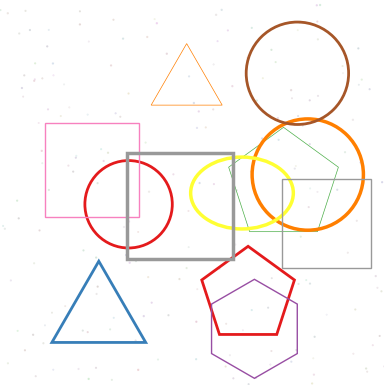[{"shape": "pentagon", "thickness": 2, "radius": 0.63, "center": [0.644, 0.234]}, {"shape": "circle", "thickness": 2, "radius": 0.57, "center": [0.334, 0.469]}, {"shape": "triangle", "thickness": 2, "radius": 0.7, "center": [0.257, 0.181]}, {"shape": "pentagon", "thickness": 0.5, "radius": 0.75, "center": [0.736, 0.519]}, {"shape": "hexagon", "thickness": 1, "radius": 0.64, "center": [0.661, 0.146]}, {"shape": "triangle", "thickness": 0.5, "radius": 0.53, "center": [0.485, 0.78]}, {"shape": "circle", "thickness": 2.5, "radius": 0.72, "center": [0.799, 0.547]}, {"shape": "oval", "thickness": 2.5, "radius": 0.67, "center": [0.629, 0.499]}, {"shape": "circle", "thickness": 2, "radius": 0.67, "center": [0.772, 0.81]}, {"shape": "square", "thickness": 1, "radius": 0.61, "center": [0.238, 0.558]}, {"shape": "square", "thickness": 2.5, "radius": 0.69, "center": [0.467, 0.465]}, {"shape": "square", "thickness": 1, "radius": 0.58, "center": [0.848, 0.419]}]